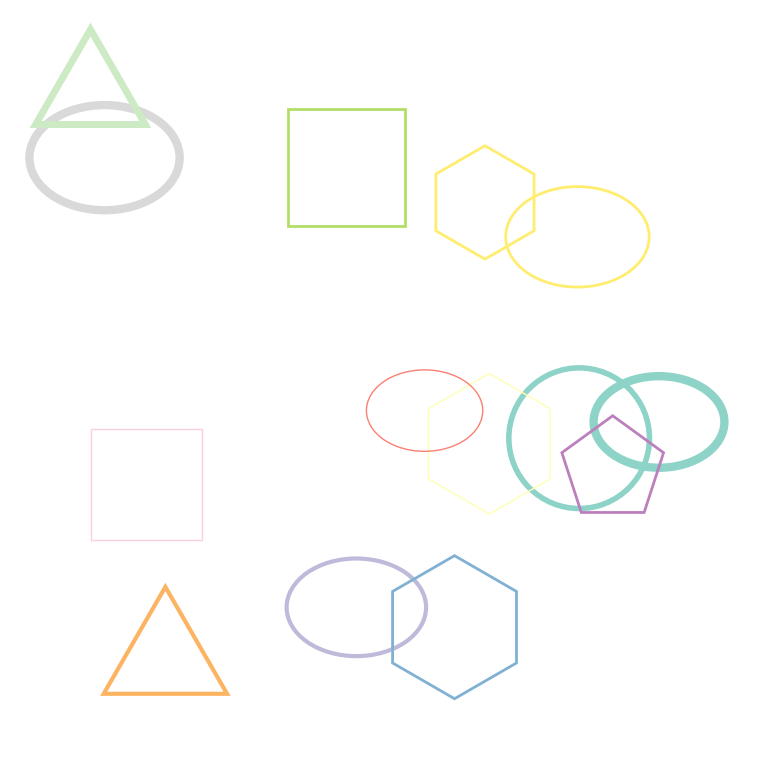[{"shape": "oval", "thickness": 3, "radius": 0.42, "center": [0.856, 0.452]}, {"shape": "circle", "thickness": 2, "radius": 0.46, "center": [0.752, 0.431]}, {"shape": "hexagon", "thickness": 0.5, "radius": 0.46, "center": [0.636, 0.424]}, {"shape": "oval", "thickness": 1.5, "radius": 0.45, "center": [0.463, 0.211]}, {"shape": "oval", "thickness": 0.5, "radius": 0.38, "center": [0.551, 0.467]}, {"shape": "hexagon", "thickness": 1, "radius": 0.46, "center": [0.59, 0.185]}, {"shape": "triangle", "thickness": 1.5, "radius": 0.46, "center": [0.215, 0.145]}, {"shape": "square", "thickness": 1, "radius": 0.38, "center": [0.45, 0.782]}, {"shape": "square", "thickness": 0.5, "radius": 0.36, "center": [0.19, 0.371]}, {"shape": "oval", "thickness": 3, "radius": 0.49, "center": [0.136, 0.795]}, {"shape": "pentagon", "thickness": 1, "radius": 0.35, "center": [0.796, 0.391]}, {"shape": "triangle", "thickness": 2.5, "radius": 0.41, "center": [0.118, 0.879]}, {"shape": "oval", "thickness": 1, "radius": 0.47, "center": [0.75, 0.692]}, {"shape": "hexagon", "thickness": 1, "radius": 0.37, "center": [0.63, 0.737]}]